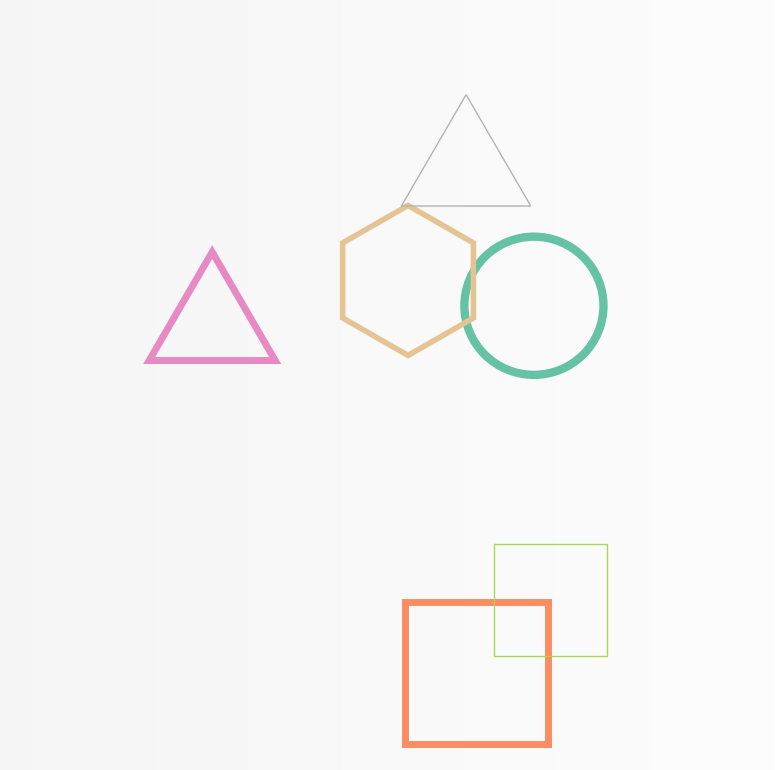[{"shape": "circle", "thickness": 3, "radius": 0.45, "center": [0.689, 0.603]}, {"shape": "square", "thickness": 2.5, "radius": 0.46, "center": [0.615, 0.126]}, {"shape": "triangle", "thickness": 2.5, "radius": 0.47, "center": [0.274, 0.579]}, {"shape": "square", "thickness": 0.5, "radius": 0.36, "center": [0.71, 0.22]}, {"shape": "hexagon", "thickness": 2, "radius": 0.49, "center": [0.527, 0.636]}, {"shape": "triangle", "thickness": 0.5, "radius": 0.48, "center": [0.601, 0.781]}]